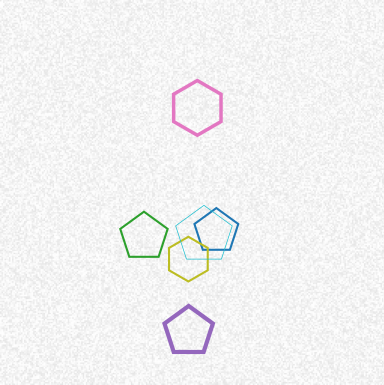[{"shape": "pentagon", "thickness": 1.5, "radius": 0.3, "center": [0.562, 0.4]}, {"shape": "pentagon", "thickness": 1.5, "radius": 0.32, "center": [0.374, 0.385]}, {"shape": "pentagon", "thickness": 3, "radius": 0.33, "center": [0.49, 0.139]}, {"shape": "hexagon", "thickness": 2.5, "radius": 0.36, "center": [0.513, 0.72]}, {"shape": "hexagon", "thickness": 1.5, "radius": 0.29, "center": [0.489, 0.327]}, {"shape": "pentagon", "thickness": 0.5, "radius": 0.39, "center": [0.53, 0.389]}]